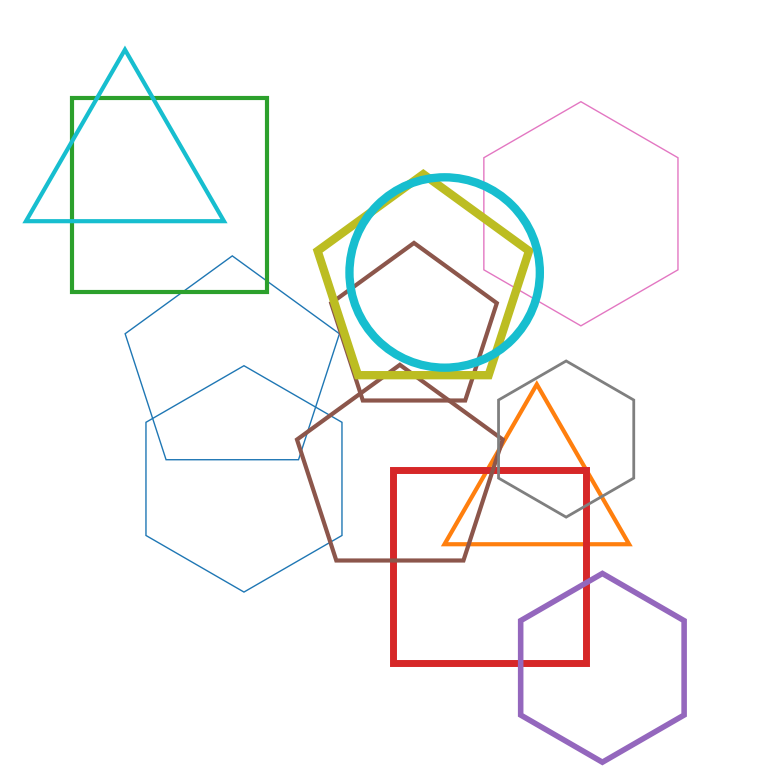[{"shape": "pentagon", "thickness": 0.5, "radius": 0.73, "center": [0.302, 0.521]}, {"shape": "hexagon", "thickness": 0.5, "radius": 0.73, "center": [0.317, 0.378]}, {"shape": "triangle", "thickness": 1.5, "radius": 0.69, "center": [0.697, 0.362]}, {"shape": "square", "thickness": 1.5, "radius": 0.63, "center": [0.22, 0.747]}, {"shape": "square", "thickness": 2.5, "radius": 0.63, "center": [0.636, 0.264]}, {"shape": "hexagon", "thickness": 2, "radius": 0.61, "center": [0.782, 0.133]}, {"shape": "pentagon", "thickness": 1.5, "radius": 0.7, "center": [0.519, 0.386]}, {"shape": "pentagon", "thickness": 1.5, "radius": 0.57, "center": [0.538, 0.571]}, {"shape": "hexagon", "thickness": 0.5, "radius": 0.73, "center": [0.754, 0.722]}, {"shape": "hexagon", "thickness": 1, "radius": 0.51, "center": [0.735, 0.43]}, {"shape": "pentagon", "thickness": 3, "radius": 0.72, "center": [0.55, 0.63]}, {"shape": "triangle", "thickness": 1.5, "radius": 0.74, "center": [0.162, 0.787]}, {"shape": "circle", "thickness": 3, "radius": 0.62, "center": [0.577, 0.646]}]